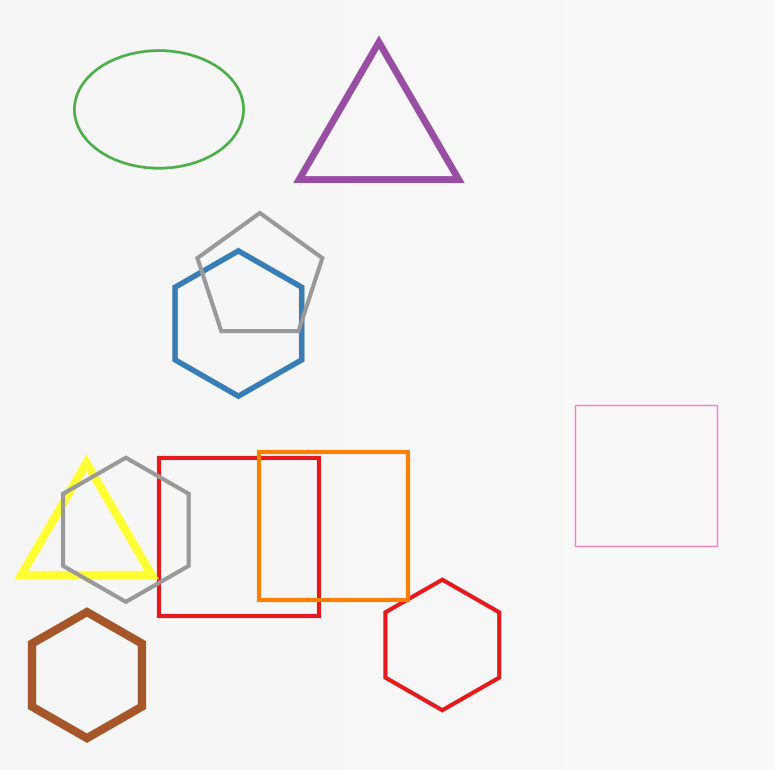[{"shape": "square", "thickness": 1.5, "radius": 0.51, "center": [0.308, 0.303]}, {"shape": "hexagon", "thickness": 1.5, "radius": 0.42, "center": [0.571, 0.162]}, {"shape": "hexagon", "thickness": 2, "radius": 0.47, "center": [0.308, 0.58]}, {"shape": "oval", "thickness": 1, "radius": 0.55, "center": [0.205, 0.858]}, {"shape": "triangle", "thickness": 2.5, "radius": 0.59, "center": [0.489, 0.826]}, {"shape": "square", "thickness": 1.5, "radius": 0.48, "center": [0.43, 0.317]}, {"shape": "triangle", "thickness": 3, "radius": 0.49, "center": [0.112, 0.302]}, {"shape": "hexagon", "thickness": 3, "radius": 0.41, "center": [0.112, 0.123]}, {"shape": "square", "thickness": 0.5, "radius": 0.46, "center": [0.833, 0.383]}, {"shape": "hexagon", "thickness": 1.5, "radius": 0.47, "center": [0.162, 0.312]}, {"shape": "pentagon", "thickness": 1.5, "radius": 0.42, "center": [0.335, 0.639]}]